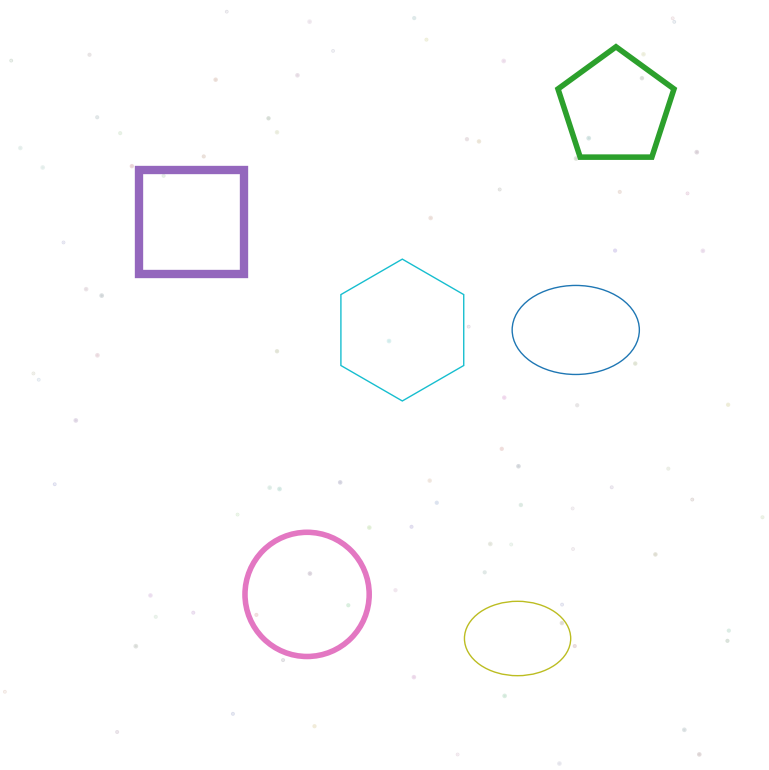[{"shape": "oval", "thickness": 0.5, "radius": 0.41, "center": [0.748, 0.571]}, {"shape": "pentagon", "thickness": 2, "radius": 0.4, "center": [0.8, 0.86]}, {"shape": "square", "thickness": 3, "radius": 0.34, "center": [0.249, 0.711]}, {"shape": "circle", "thickness": 2, "radius": 0.4, "center": [0.399, 0.228]}, {"shape": "oval", "thickness": 0.5, "radius": 0.34, "center": [0.672, 0.171]}, {"shape": "hexagon", "thickness": 0.5, "radius": 0.46, "center": [0.522, 0.571]}]